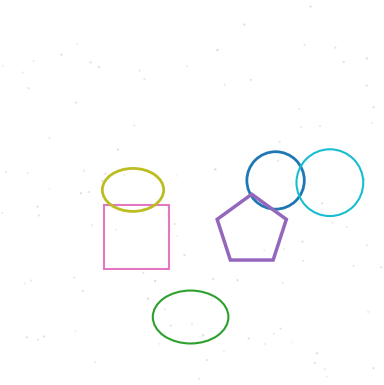[{"shape": "circle", "thickness": 2, "radius": 0.37, "center": [0.716, 0.531]}, {"shape": "oval", "thickness": 1.5, "radius": 0.49, "center": [0.495, 0.177]}, {"shape": "pentagon", "thickness": 2.5, "radius": 0.47, "center": [0.654, 0.401]}, {"shape": "square", "thickness": 1.5, "radius": 0.42, "center": [0.355, 0.384]}, {"shape": "oval", "thickness": 2, "radius": 0.4, "center": [0.345, 0.507]}, {"shape": "circle", "thickness": 1.5, "radius": 0.43, "center": [0.857, 0.526]}]